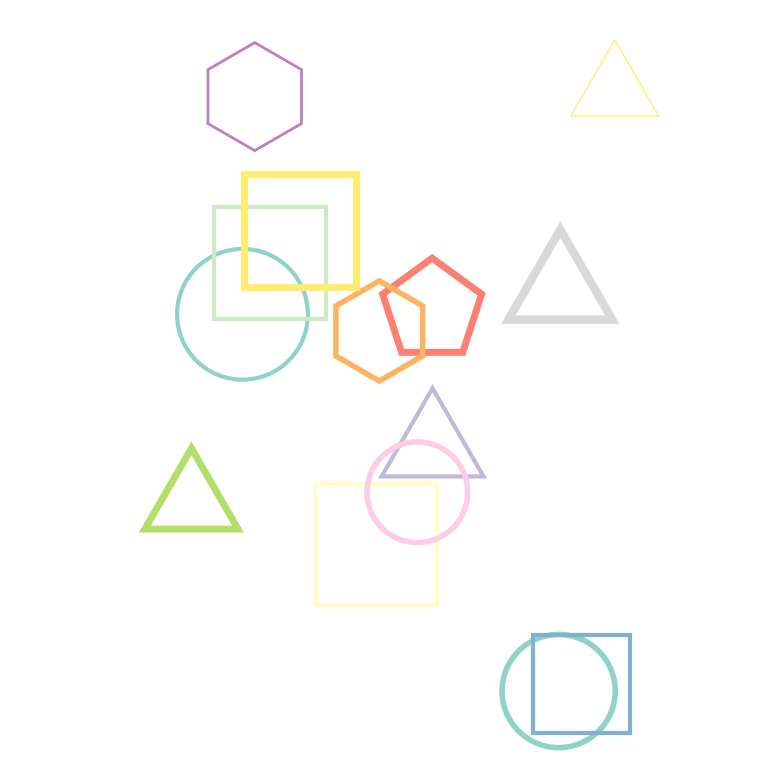[{"shape": "circle", "thickness": 1.5, "radius": 0.42, "center": [0.315, 0.592]}, {"shape": "circle", "thickness": 2, "radius": 0.37, "center": [0.726, 0.103]}, {"shape": "square", "thickness": 1, "radius": 0.39, "center": [0.488, 0.293]}, {"shape": "triangle", "thickness": 1.5, "radius": 0.38, "center": [0.562, 0.419]}, {"shape": "pentagon", "thickness": 2.5, "radius": 0.34, "center": [0.561, 0.597]}, {"shape": "square", "thickness": 1.5, "radius": 0.32, "center": [0.755, 0.112]}, {"shape": "hexagon", "thickness": 2, "radius": 0.33, "center": [0.493, 0.57]}, {"shape": "triangle", "thickness": 2.5, "radius": 0.35, "center": [0.249, 0.348]}, {"shape": "circle", "thickness": 2, "radius": 0.33, "center": [0.542, 0.361]}, {"shape": "triangle", "thickness": 3, "radius": 0.39, "center": [0.728, 0.624]}, {"shape": "hexagon", "thickness": 1, "radius": 0.35, "center": [0.331, 0.875]}, {"shape": "square", "thickness": 1.5, "radius": 0.36, "center": [0.35, 0.659]}, {"shape": "square", "thickness": 2.5, "radius": 0.37, "center": [0.39, 0.7]}, {"shape": "triangle", "thickness": 0.5, "radius": 0.33, "center": [0.798, 0.882]}]